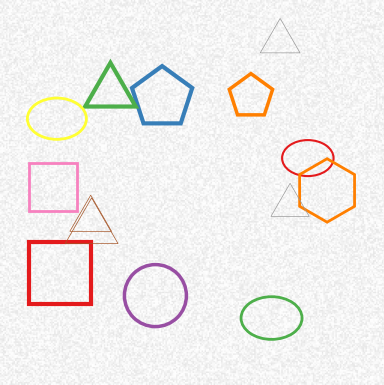[{"shape": "square", "thickness": 3, "radius": 0.4, "center": [0.155, 0.29]}, {"shape": "oval", "thickness": 1.5, "radius": 0.33, "center": [0.8, 0.589]}, {"shape": "pentagon", "thickness": 3, "radius": 0.41, "center": [0.421, 0.746]}, {"shape": "triangle", "thickness": 3, "radius": 0.38, "center": [0.287, 0.761]}, {"shape": "oval", "thickness": 2, "radius": 0.4, "center": [0.705, 0.174]}, {"shape": "circle", "thickness": 2.5, "radius": 0.4, "center": [0.404, 0.232]}, {"shape": "hexagon", "thickness": 2, "radius": 0.41, "center": [0.85, 0.505]}, {"shape": "pentagon", "thickness": 2.5, "radius": 0.3, "center": [0.652, 0.75]}, {"shape": "oval", "thickness": 2, "radius": 0.38, "center": [0.148, 0.692]}, {"shape": "triangle", "thickness": 0.5, "radius": 0.31, "center": [0.236, 0.43]}, {"shape": "triangle", "thickness": 0.5, "radius": 0.4, "center": [0.238, 0.407]}, {"shape": "square", "thickness": 2, "radius": 0.31, "center": [0.137, 0.515]}, {"shape": "triangle", "thickness": 0.5, "radius": 0.3, "center": [0.728, 0.893]}, {"shape": "triangle", "thickness": 0.5, "radius": 0.29, "center": [0.753, 0.467]}]